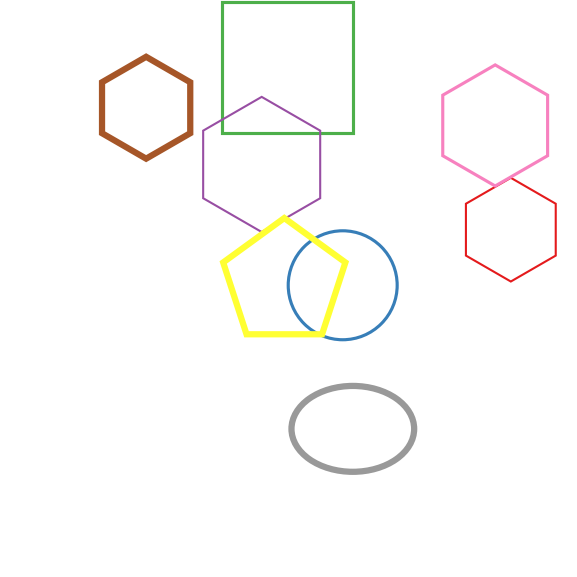[{"shape": "hexagon", "thickness": 1, "radius": 0.45, "center": [0.885, 0.601]}, {"shape": "circle", "thickness": 1.5, "radius": 0.47, "center": [0.593, 0.505]}, {"shape": "square", "thickness": 1.5, "radius": 0.57, "center": [0.498, 0.882]}, {"shape": "hexagon", "thickness": 1, "radius": 0.58, "center": [0.453, 0.714]}, {"shape": "pentagon", "thickness": 3, "radius": 0.56, "center": [0.492, 0.51]}, {"shape": "hexagon", "thickness": 3, "radius": 0.44, "center": [0.253, 0.813]}, {"shape": "hexagon", "thickness": 1.5, "radius": 0.52, "center": [0.857, 0.782]}, {"shape": "oval", "thickness": 3, "radius": 0.53, "center": [0.611, 0.257]}]